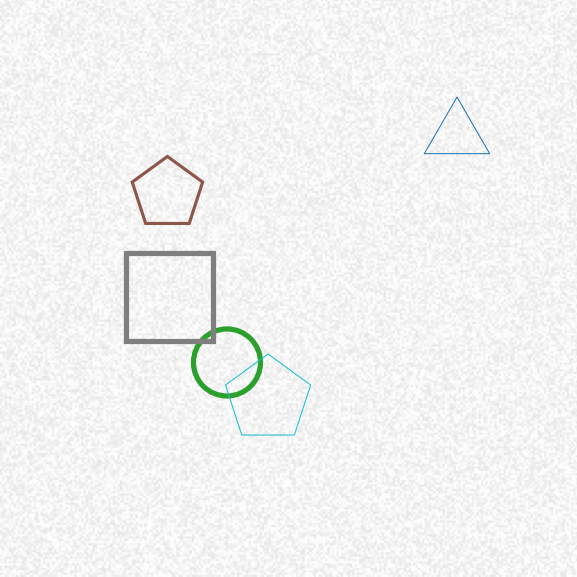[{"shape": "triangle", "thickness": 0.5, "radius": 0.33, "center": [0.791, 0.766]}, {"shape": "circle", "thickness": 2.5, "radius": 0.29, "center": [0.393, 0.371]}, {"shape": "pentagon", "thickness": 1.5, "radius": 0.32, "center": [0.29, 0.664]}, {"shape": "square", "thickness": 2.5, "radius": 0.38, "center": [0.293, 0.485]}, {"shape": "pentagon", "thickness": 0.5, "radius": 0.39, "center": [0.464, 0.309]}]